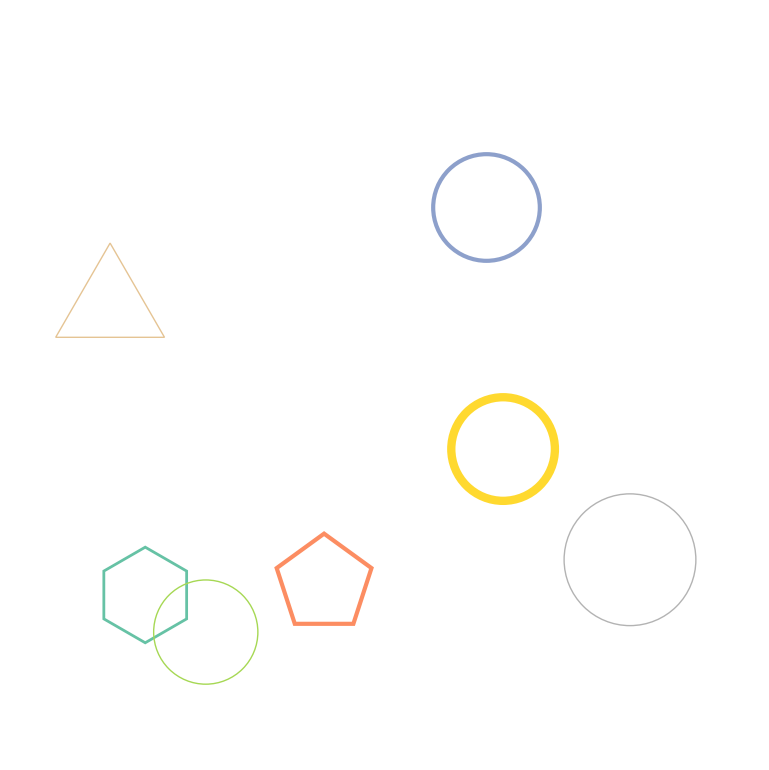[{"shape": "hexagon", "thickness": 1, "radius": 0.31, "center": [0.189, 0.227]}, {"shape": "pentagon", "thickness": 1.5, "radius": 0.32, "center": [0.421, 0.242]}, {"shape": "circle", "thickness": 1.5, "radius": 0.35, "center": [0.632, 0.731]}, {"shape": "circle", "thickness": 0.5, "radius": 0.34, "center": [0.267, 0.179]}, {"shape": "circle", "thickness": 3, "radius": 0.34, "center": [0.653, 0.417]}, {"shape": "triangle", "thickness": 0.5, "radius": 0.41, "center": [0.143, 0.603]}, {"shape": "circle", "thickness": 0.5, "radius": 0.43, "center": [0.818, 0.273]}]